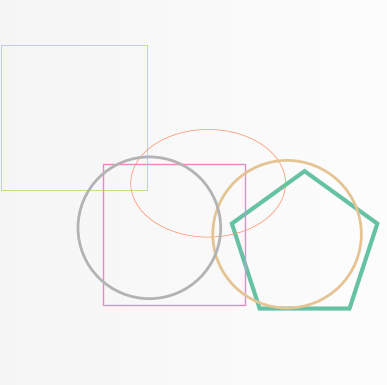[{"shape": "pentagon", "thickness": 3, "radius": 0.99, "center": [0.786, 0.358]}, {"shape": "oval", "thickness": 0.5, "radius": 1.0, "center": [0.537, 0.524]}, {"shape": "square", "thickness": 1, "radius": 0.92, "center": [0.45, 0.391]}, {"shape": "square", "thickness": 0.5, "radius": 0.94, "center": [0.192, 0.694]}, {"shape": "circle", "thickness": 2, "radius": 0.96, "center": [0.741, 0.392]}, {"shape": "circle", "thickness": 2, "radius": 0.92, "center": [0.385, 0.408]}]